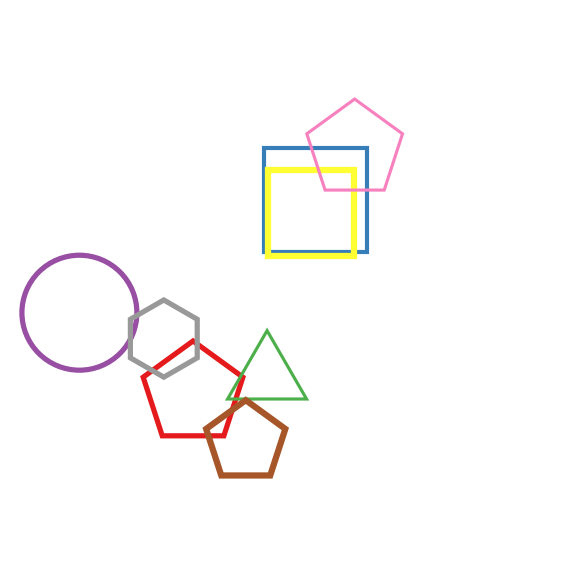[{"shape": "pentagon", "thickness": 2.5, "radius": 0.45, "center": [0.334, 0.318]}, {"shape": "square", "thickness": 2, "radius": 0.45, "center": [0.546, 0.653]}, {"shape": "triangle", "thickness": 1.5, "radius": 0.39, "center": [0.462, 0.348]}, {"shape": "circle", "thickness": 2.5, "radius": 0.5, "center": [0.137, 0.458]}, {"shape": "square", "thickness": 3, "radius": 0.37, "center": [0.538, 0.63]}, {"shape": "pentagon", "thickness": 3, "radius": 0.36, "center": [0.426, 0.234]}, {"shape": "pentagon", "thickness": 1.5, "radius": 0.44, "center": [0.614, 0.74]}, {"shape": "hexagon", "thickness": 2.5, "radius": 0.33, "center": [0.284, 0.413]}]